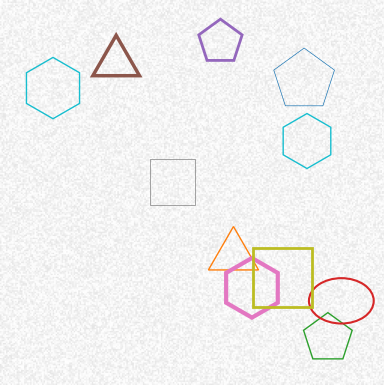[{"shape": "pentagon", "thickness": 0.5, "radius": 0.41, "center": [0.79, 0.792]}, {"shape": "triangle", "thickness": 1, "radius": 0.38, "center": [0.606, 0.336]}, {"shape": "pentagon", "thickness": 1, "radius": 0.33, "center": [0.852, 0.122]}, {"shape": "oval", "thickness": 1.5, "radius": 0.42, "center": [0.887, 0.219]}, {"shape": "pentagon", "thickness": 2, "radius": 0.3, "center": [0.573, 0.891]}, {"shape": "triangle", "thickness": 2.5, "radius": 0.35, "center": [0.302, 0.838]}, {"shape": "hexagon", "thickness": 3, "radius": 0.39, "center": [0.654, 0.252]}, {"shape": "square", "thickness": 0.5, "radius": 0.29, "center": [0.448, 0.527]}, {"shape": "square", "thickness": 2, "radius": 0.38, "center": [0.734, 0.279]}, {"shape": "hexagon", "thickness": 1, "radius": 0.4, "center": [0.138, 0.771]}, {"shape": "hexagon", "thickness": 1, "radius": 0.36, "center": [0.797, 0.634]}]